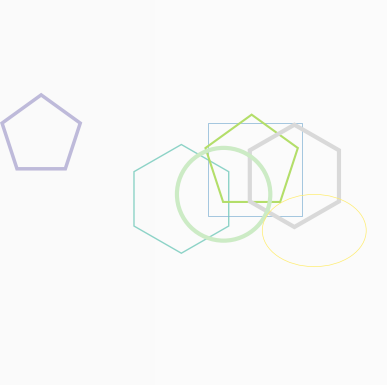[{"shape": "hexagon", "thickness": 1, "radius": 0.71, "center": [0.468, 0.483]}, {"shape": "pentagon", "thickness": 2.5, "radius": 0.53, "center": [0.106, 0.647]}, {"shape": "square", "thickness": 0.5, "radius": 0.61, "center": [0.657, 0.56]}, {"shape": "pentagon", "thickness": 1.5, "radius": 0.63, "center": [0.649, 0.577]}, {"shape": "hexagon", "thickness": 3, "radius": 0.66, "center": [0.76, 0.543]}, {"shape": "circle", "thickness": 3, "radius": 0.6, "center": [0.577, 0.495]}, {"shape": "oval", "thickness": 0.5, "radius": 0.67, "center": [0.811, 0.401]}]